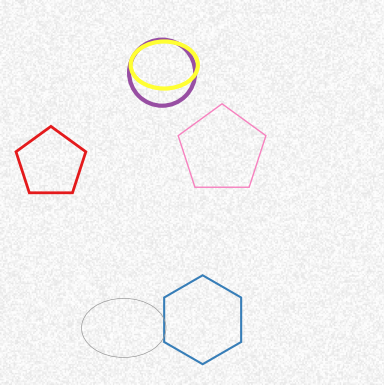[{"shape": "pentagon", "thickness": 2, "radius": 0.48, "center": [0.132, 0.576]}, {"shape": "hexagon", "thickness": 1.5, "radius": 0.58, "center": [0.526, 0.169]}, {"shape": "circle", "thickness": 3, "radius": 0.43, "center": [0.421, 0.811]}, {"shape": "oval", "thickness": 3, "radius": 0.44, "center": [0.427, 0.831]}, {"shape": "pentagon", "thickness": 1, "radius": 0.6, "center": [0.577, 0.611]}, {"shape": "oval", "thickness": 0.5, "radius": 0.55, "center": [0.321, 0.148]}]